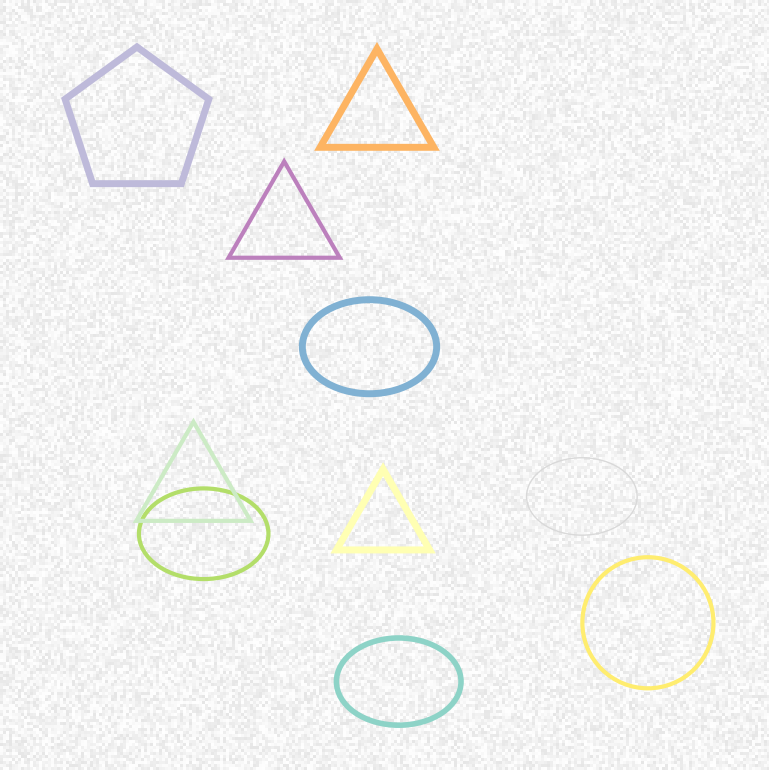[{"shape": "oval", "thickness": 2, "radius": 0.4, "center": [0.518, 0.115]}, {"shape": "triangle", "thickness": 2.5, "radius": 0.35, "center": [0.497, 0.321]}, {"shape": "pentagon", "thickness": 2.5, "radius": 0.49, "center": [0.178, 0.841]}, {"shape": "oval", "thickness": 2.5, "radius": 0.44, "center": [0.48, 0.55]}, {"shape": "triangle", "thickness": 2.5, "radius": 0.43, "center": [0.49, 0.851]}, {"shape": "oval", "thickness": 1.5, "radius": 0.42, "center": [0.265, 0.307]}, {"shape": "oval", "thickness": 0.5, "radius": 0.36, "center": [0.756, 0.355]}, {"shape": "triangle", "thickness": 1.5, "radius": 0.42, "center": [0.369, 0.707]}, {"shape": "triangle", "thickness": 1.5, "radius": 0.43, "center": [0.251, 0.366]}, {"shape": "circle", "thickness": 1.5, "radius": 0.43, "center": [0.841, 0.191]}]